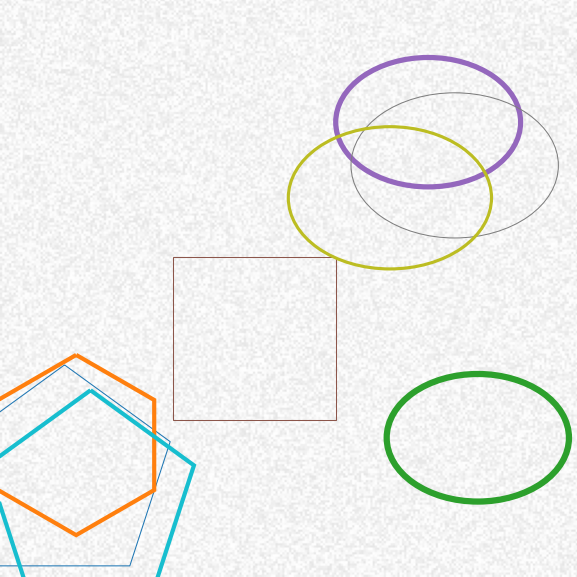[{"shape": "pentagon", "thickness": 0.5, "radius": 0.96, "center": [0.112, 0.175]}, {"shape": "hexagon", "thickness": 2, "radius": 0.78, "center": [0.132, 0.229]}, {"shape": "oval", "thickness": 3, "radius": 0.79, "center": [0.827, 0.241]}, {"shape": "oval", "thickness": 2.5, "radius": 0.8, "center": [0.741, 0.788]}, {"shape": "square", "thickness": 0.5, "radius": 0.7, "center": [0.44, 0.413]}, {"shape": "oval", "thickness": 0.5, "radius": 0.9, "center": [0.787, 0.713]}, {"shape": "oval", "thickness": 1.5, "radius": 0.88, "center": [0.675, 0.657]}, {"shape": "pentagon", "thickness": 2, "radius": 0.94, "center": [0.157, 0.135]}]